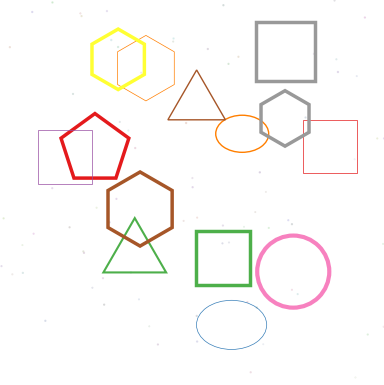[{"shape": "pentagon", "thickness": 2.5, "radius": 0.46, "center": [0.247, 0.612]}, {"shape": "square", "thickness": 0.5, "radius": 0.35, "center": [0.858, 0.62]}, {"shape": "oval", "thickness": 0.5, "radius": 0.46, "center": [0.602, 0.156]}, {"shape": "square", "thickness": 2.5, "radius": 0.35, "center": [0.579, 0.33]}, {"shape": "triangle", "thickness": 1.5, "radius": 0.47, "center": [0.35, 0.339]}, {"shape": "square", "thickness": 0.5, "radius": 0.35, "center": [0.168, 0.592]}, {"shape": "oval", "thickness": 1, "radius": 0.34, "center": [0.629, 0.653]}, {"shape": "hexagon", "thickness": 0.5, "radius": 0.43, "center": [0.379, 0.823]}, {"shape": "hexagon", "thickness": 2.5, "radius": 0.39, "center": [0.307, 0.846]}, {"shape": "hexagon", "thickness": 2.5, "radius": 0.48, "center": [0.364, 0.457]}, {"shape": "triangle", "thickness": 1, "radius": 0.43, "center": [0.511, 0.732]}, {"shape": "circle", "thickness": 3, "radius": 0.47, "center": [0.762, 0.295]}, {"shape": "square", "thickness": 2.5, "radius": 0.38, "center": [0.742, 0.866]}, {"shape": "hexagon", "thickness": 2.5, "radius": 0.36, "center": [0.74, 0.692]}]